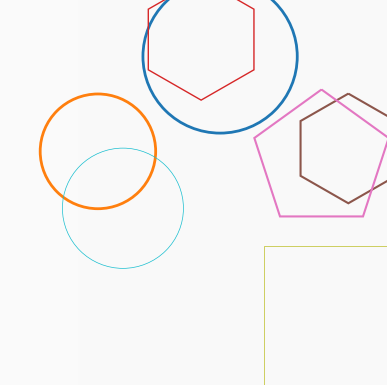[{"shape": "circle", "thickness": 2, "radius": 1.0, "center": [0.568, 0.853]}, {"shape": "circle", "thickness": 2, "radius": 0.75, "center": [0.253, 0.607]}, {"shape": "hexagon", "thickness": 1, "radius": 0.79, "center": [0.519, 0.897]}, {"shape": "hexagon", "thickness": 1.5, "radius": 0.71, "center": [0.899, 0.614]}, {"shape": "pentagon", "thickness": 1.5, "radius": 0.91, "center": [0.83, 0.585]}, {"shape": "square", "thickness": 0.5, "radius": 0.93, "center": [0.868, 0.175]}, {"shape": "circle", "thickness": 0.5, "radius": 0.78, "center": [0.317, 0.459]}]